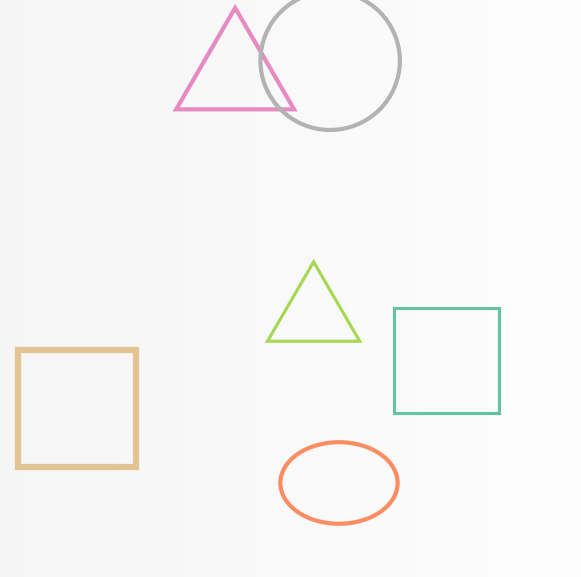[{"shape": "square", "thickness": 1.5, "radius": 0.45, "center": [0.768, 0.375]}, {"shape": "oval", "thickness": 2, "radius": 0.5, "center": [0.583, 0.163]}, {"shape": "triangle", "thickness": 2, "radius": 0.59, "center": [0.405, 0.868]}, {"shape": "triangle", "thickness": 1.5, "radius": 0.46, "center": [0.54, 0.454]}, {"shape": "square", "thickness": 3, "radius": 0.51, "center": [0.132, 0.292]}, {"shape": "circle", "thickness": 2, "radius": 0.6, "center": [0.568, 0.894]}]